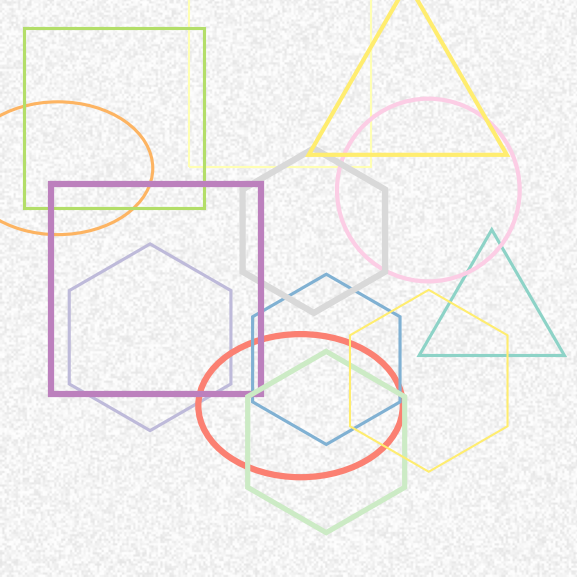[{"shape": "triangle", "thickness": 1.5, "radius": 0.73, "center": [0.852, 0.456]}, {"shape": "square", "thickness": 1, "radius": 0.79, "center": [0.484, 0.867]}, {"shape": "hexagon", "thickness": 1.5, "radius": 0.81, "center": [0.26, 0.415]}, {"shape": "oval", "thickness": 3, "radius": 0.89, "center": [0.52, 0.297]}, {"shape": "hexagon", "thickness": 1.5, "radius": 0.74, "center": [0.565, 0.377]}, {"shape": "oval", "thickness": 1.5, "radius": 0.82, "center": [0.1, 0.708]}, {"shape": "square", "thickness": 1.5, "radius": 0.78, "center": [0.198, 0.794]}, {"shape": "circle", "thickness": 2, "radius": 0.79, "center": [0.742, 0.67]}, {"shape": "hexagon", "thickness": 3, "radius": 0.71, "center": [0.543, 0.6]}, {"shape": "square", "thickness": 3, "radius": 0.91, "center": [0.27, 0.498]}, {"shape": "hexagon", "thickness": 2.5, "radius": 0.78, "center": [0.565, 0.234]}, {"shape": "hexagon", "thickness": 1, "radius": 0.79, "center": [0.742, 0.34]}, {"shape": "triangle", "thickness": 2, "radius": 0.99, "center": [0.706, 0.83]}]